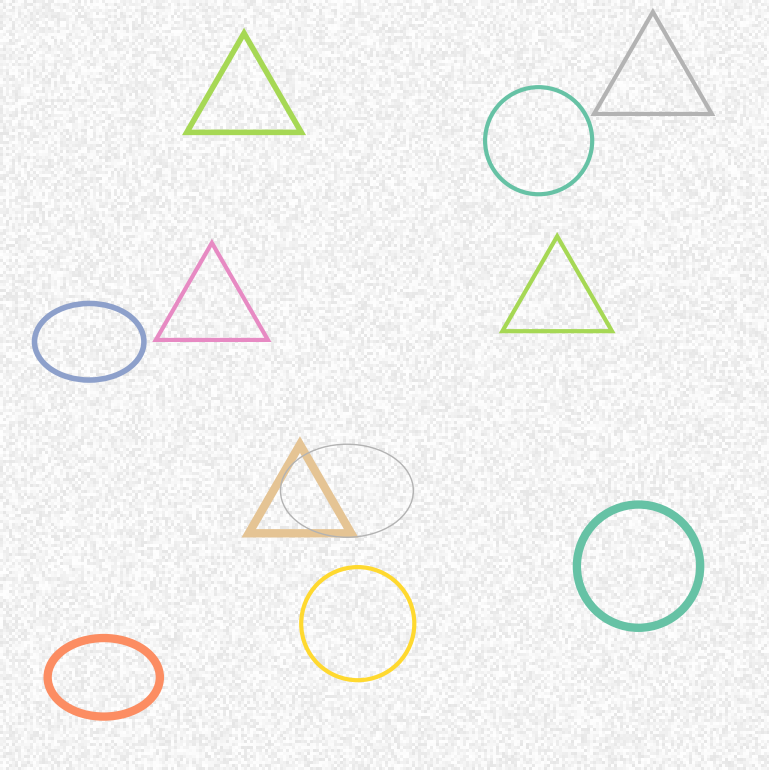[{"shape": "circle", "thickness": 3, "radius": 0.4, "center": [0.829, 0.265]}, {"shape": "circle", "thickness": 1.5, "radius": 0.35, "center": [0.7, 0.817]}, {"shape": "oval", "thickness": 3, "radius": 0.36, "center": [0.135, 0.12]}, {"shape": "oval", "thickness": 2, "radius": 0.36, "center": [0.116, 0.556]}, {"shape": "triangle", "thickness": 1.5, "radius": 0.42, "center": [0.275, 0.601]}, {"shape": "triangle", "thickness": 1.5, "radius": 0.41, "center": [0.724, 0.611]}, {"shape": "triangle", "thickness": 2, "radius": 0.43, "center": [0.317, 0.871]}, {"shape": "circle", "thickness": 1.5, "radius": 0.37, "center": [0.465, 0.19]}, {"shape": "triangle", "thickness": 3, "radius": 0.38, "center": [0.39, 0.346]}, {"shape": "triangle", "thickness": 1.5, "radius": 0.44, "center": [0.848, 0.896]}, {"shape": "oval", "thickness": 0.5, "radius": 0.43, "center": [0.451, 0.363]}]